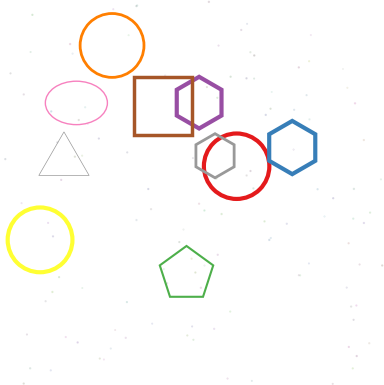[{"shape": "circle", "thickness": 3, "radius": 0.42, "center": [0.615, 0.568]}, {"shape": "hexagon", "thickness": 3, "radius": 0.35, "center": [0.759, 0.617]}, {"shape": "pentagon", "thickness": 1.5, "radius": 0.36, "center": [0.484, 0.288]}, {"shape": "hexagon", "thickness": 3, "radius": 0.34, "center": [0.517, 0.733]}, {"shape": "circle", "thickness": 2, "radius": 0.41, "center": [0.291, 0.882]}, {"shape": "circle", "thickness": 3, "radius": 0.42, "center": [0.104, 0.377]}, {"shape": "square", "thickness": 2.5, "radius": 0.38, "center": [0.424, 0.724]}, {"shape": "oval", "thickness": 1, "radius": 0.4, "center": [0.198, 0.733]}, {"shape": "triangle", "thickness": 0.5, "radius": 0.38, "center": [0.166, 0.582]}, {"shape": "hexagon", "thickness": 2, "radius": 0.29, "center": [0.559, 0.595]}]